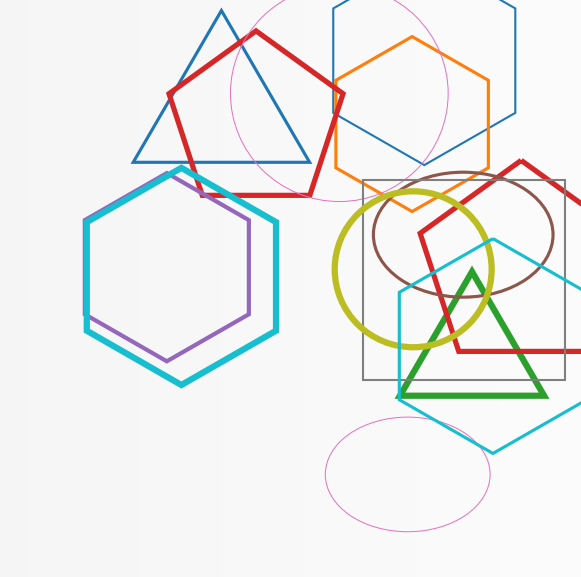[{"shape": "triangle", "thickness": 1.5, "radius": 0.88, "center": [0.381, 0.806]}, {"shape": "hexagon", "thickness": 1, "radius": 0.9, "center": [0.73, 0.894]}, {"shape": "hexagon", "thickness": 1.5, "radius": 0.76, "center": [0.709, 0.784]}, {"shape": "triangle", "thickness": 3, "radius": 0.72, "center": [0.812, 0.385]}, {"shape": "pentagon", "thickness": 2.5, "radius": 0.91, "center": [0.897, 0.539]}, {"shape": "pentagon", "thickness": 2.5, "radius": 0.79, "center": [0.44, 0.788]}, {"shape": "hexagon", "thickness": 2, "radius": 0.81, "center": [0.287, 0.536]}, {"shape": "oval", "thickness": 1.5, "radius": 0.77, "center": [0.797, 0.593]}, {"shape": "oval", "thickness": 0.5, "radius": 0.71, "center": [0.701, 0.178]}, {"shape": "circle", "thickness": 0.5, "radius": 0.94, "center": [0.584, 0.837]}, {"shape": "square", "thickness": 1, "radius": 0.87, "center": [0.798, 0.514]}, {"shape": "circle", "thickness": 3, "radius": 0.68, "center": [0.711, 0.533]}, {"shape": "hexagon", "thickness": 1.5, "radius": 0.93, "center": [0.848, 0.4]}, {"shape": "hexagon", "thickness": 3, "radius": 0.94, "center": [0.312, 0.52]}]